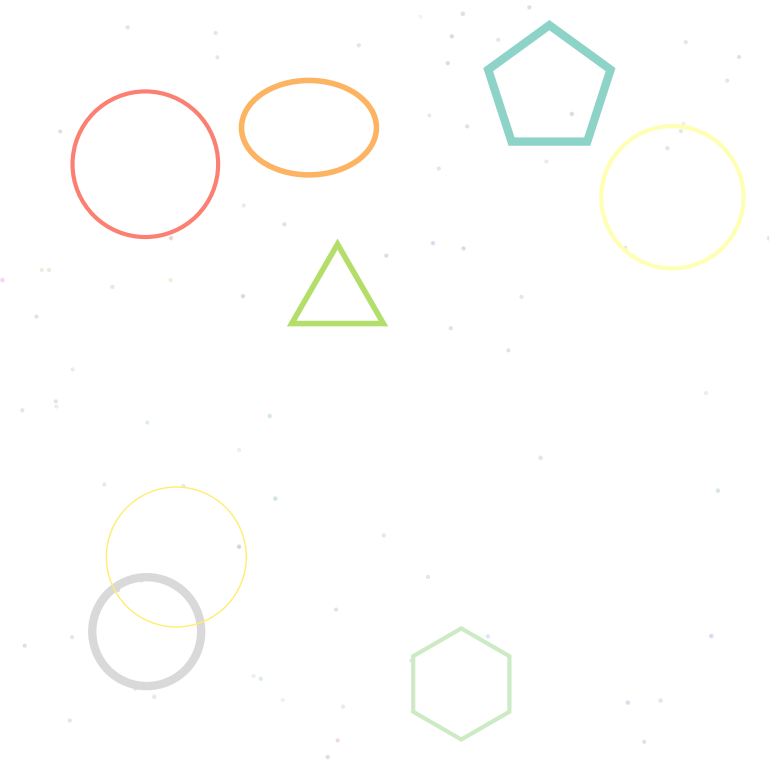[{"shape": "pentagon", "thickness": 3, "radius": 0.42, "center": [0.713, 0.884]}, {"shape": "circle", "thickness": 1.5, "radius": 0.46, "center": [0.873, 0.744]}, {"shape": "circle", "thickness": 1.5, "radius": 0.47, "center": [0.189, 0.787]}, {"shape": "oval", "thickness": 2, "radius": 0.44, "center": [0.401, 0.834]}, {"shape": "triangle", "thickness": 2, "radius": 0.34, "center": [0.438, 0.614]}, {"shape": "circle", "thickness": 3, "radius": 0.35, "center": [0.191, 0.18]}, {"shape": "hexagon", "thickness": 1.5, "radius": 0.36, "center": [0.599, 0.112]}, {"shape": "circle", "thickness": 0.5, "radius": 0.45, "center": [0.229, 0.277]}]